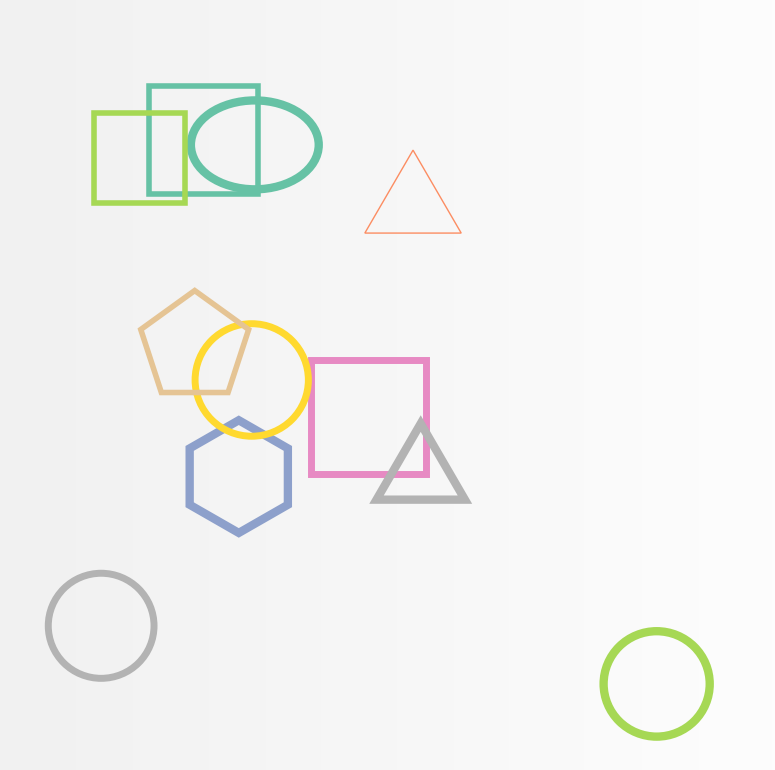[{"shape": "oval", "thickness": 3, "radius": 0.41, "center": [0.329, 0.812]}, {"shape": "square", "thickness": 2, "radius": 0.35, "center": [0.263, 0.818]}, {"shape": "triangle", "thickness": 0.5, "radius": 0.36, "center": [0.533, 0.733]}, {"shape": "hexagon", "thickness": 3, "radius": 0.37, "center": [0.308, 0.381]}, {"shape": "square", "thickness": 2.5, "radius": 0.37, "center": [0.476, 0.458]}, {"shape": "circle", "thickness": 3, "radius": 0.34, "center": [0.847, 0.112]}, {"shape": "square", "thickness": 2, "radius": 0.29, "center": [0.18, 0.795]}, {"shape": "circle", "thickness": 2.5, "radius": 0.37, "center": [0.325, 0.507]}, {"shape": "pentagon", "thickness": 2, "radius": 0.37, "center": [0.251, 0.549]}, {"shape": "triangle", "thickness": 3, "radius": 0.33, "center": [0.543, 0.384]}, {"shape": "circle", "thickness": 2.5, "radius": 0.34, "center": [0.131, 0.187]}]